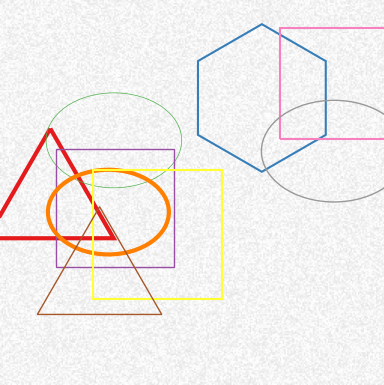[{"shape": "triangle", "thickness": 3, "radius": 0.95, "center": [0.131, 0.476]}, {"shape": "hexagon", "thickness": 1.5, "radius": 0.96, "center": [0.68, 0.746]}, {"shape": "oval", "thickness": 0.5, "radius": 0.88, "center": [0.296, 0.636]}, {"shape": "square", "thickness": 1, "radius": 0.77, "center": [0.299, 0.46]}, {"shape": "oval", "thickness": 3, "radius": 0.79, "center": [0.282, 0.449]}, {"shape": "square", "thickness": 1.5, "radius": 0.84, "center": [0.41, 0.391]}, {"shape": "triangle", "thickness": 1, "radius": 0.93, "center": [0.259, 0.277]}, {"shape": "square", "thickness": 1.5, "radius": 0.72, "center": [0.872, 0.783]}, {"shape": "oval", "thickness": 1, "radius": 0.94, "center": [0.868, 0.607]}]